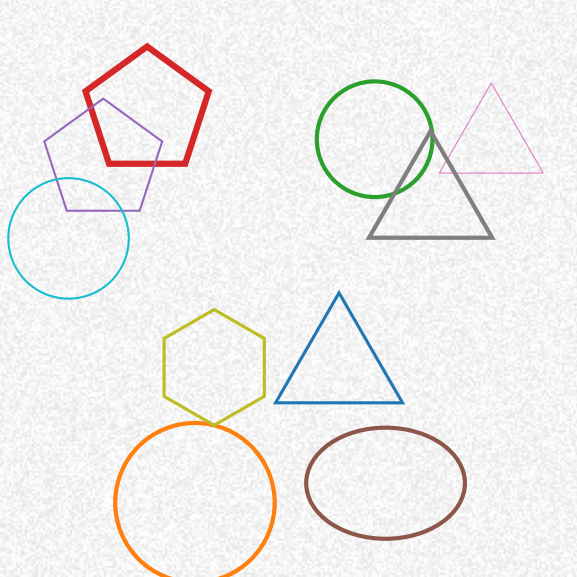[{"shape": "triangle", "thickness": 1.5, "radius": 0.63, "center": [0.587, 0.365]}, {"shape": "circle", "thickness": 2, "radius": 0.69, "center": [0.338, 0.129]}, {"shape": "circle", "thickness": 2, "radius": 0.5, "center": [0.649, 0.758]}, {"shape": "pentagon", "thickness": 3, "radius": 0.56, "center": [0.255, 0.806]}, {"shape": "pentagon", "thickness": 1, "radius": 0.54, "center": [0.179, 0.721]}, {"shape": "oval", "thickness": 2, "radius": 0.69, "center": [0.668, 0.162]}, {"shape": "triangle", "thickness": 0.5, "radius": 0.52, "center": [0.851, 0.751]}, {"shape": "triangle", "thickness": 2, "radius": 0.62, "center": [0.746, 0.649]}, {"shape": "hexagon", "thickness": 1.5, "radius": 0.5, "center": [0.371, 0.363]}, {"shape": "circle", "thickness": 1, "radius": 0.52, "center": [0.119, 0.586]}]